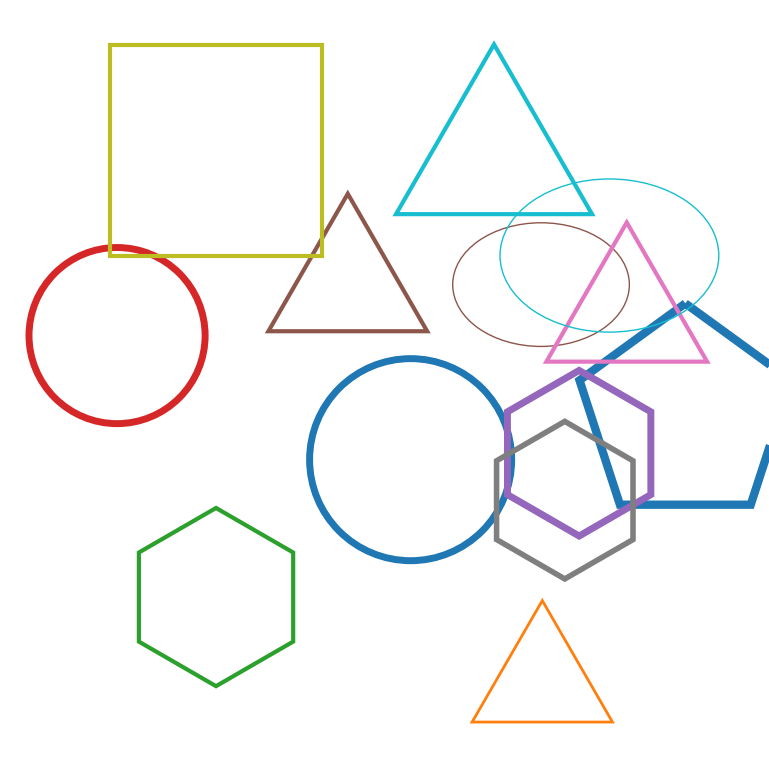[{"shape": "circle", "thickness": 2.5, "radius": 0.66, "center": [0.533, 0.403]}, {"shape": "pentagon", "thickness": 3, "radius": 0.72, "center": [0.89, 0.461]}, {"shape": "triangle", "thickness": 1, "radius": 0.53, "center": [0.704, 0.115]}, {"shape": "hexagon", "thickness": 1.5, "radius": 0.58, "center": [0.281, 0.225]}, {"shape": "circle", "thickness": 2.5, "radius": 0.57, "center": [0.152, 0.564]}, {"shape": "hexagon", "thickness": 2.5, "radius": 0.54, "center": [0.752, 0.411]}, {"shape": "triangle", "thickness": 1.5, "radius": 0.6, "center": [0.452, 0.629]}, {"shape": "oval", "thickness": 0.5, "radius": 0.57, "center": [0.703, 0.63]}, {"shape": "triangle", "thickness": 1.5, "radius": 0.6, "center": [0.814, 0.591]}, {"shape": "hexagon", "thickness": 2, "radius": 0.51, "center": [0.733, 0.35]}, {"shape": "square", "thickness": 1.5, "radius": 0.69, "center": [0.281, 0.804]}, {"shape": "oval", "thickness": 0.5, "radius": 0.71, "center": [0.791, 0.668]}, {"shape": "triangle", "thickness": 1.5, "radius": 0.73, "center": [0.642, 0.795]}]